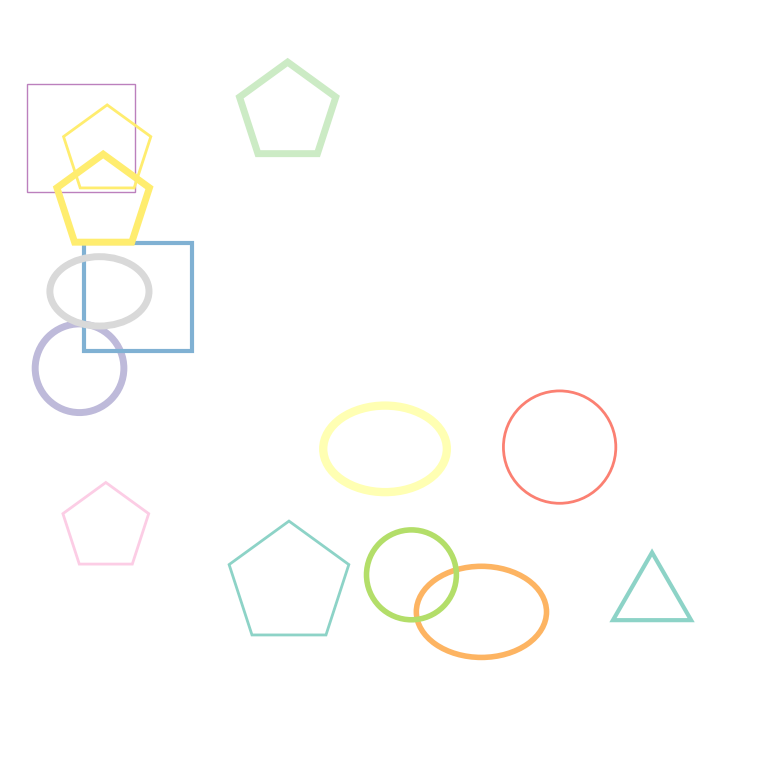[{"shape": "triangle", "thickness": 1.5, "radius": 0.29, "center": [0.847, 0.224]}, {"shape": "pentagon", "thickness": 1, "radius": 0.41, "center": [0.375, 0.242]}, {"shape": "oval", "thickness": 3, "radius": 0.4, "center": [0.5, 0.417]}, {"shape": "circle", "thickness": 2.5, "radius": 0.29, "center": [0.103, 0.522]}, {"shape": "circle", "thickness": 1, "radius": 0.36, "center": [0.727, 0.419]}, {"shape": "square", "thickness": 1.5, "radius": 0.35, "center": [0.179, 0.614]}, {"shape": "oval", "thickness": 2, "radius": 0.42, "center": [0.625, 0.205]}, {"shape": "circle", "thickness": 2, "radius": 0.29, "center": [0.534, 0.253]}, {"shape": "pentagon", "thickness": 1, "radius": 0.29, "center": [0.137, 0.315]}, {"shape": "oval", "thickness": 2.5, "radius": 0.32, "center": [0.129, 0.622]}, {"shape": "square", "thickness": 0.5, "radius": 0.35, "center": [0.106, 0.821]}, {"shape": "pentagon", "thickness": 2.5, "radius": 0.33, "center": [0.374, 0.854]}, {"shape": "pentagon", "thickness": 2.5, "radius": 0.32, "center": [0.134, 0.737]}, {"shape": "pentagon", "thickness": 1, "radius": 0.3, "center": [0.139, 0.804]}]